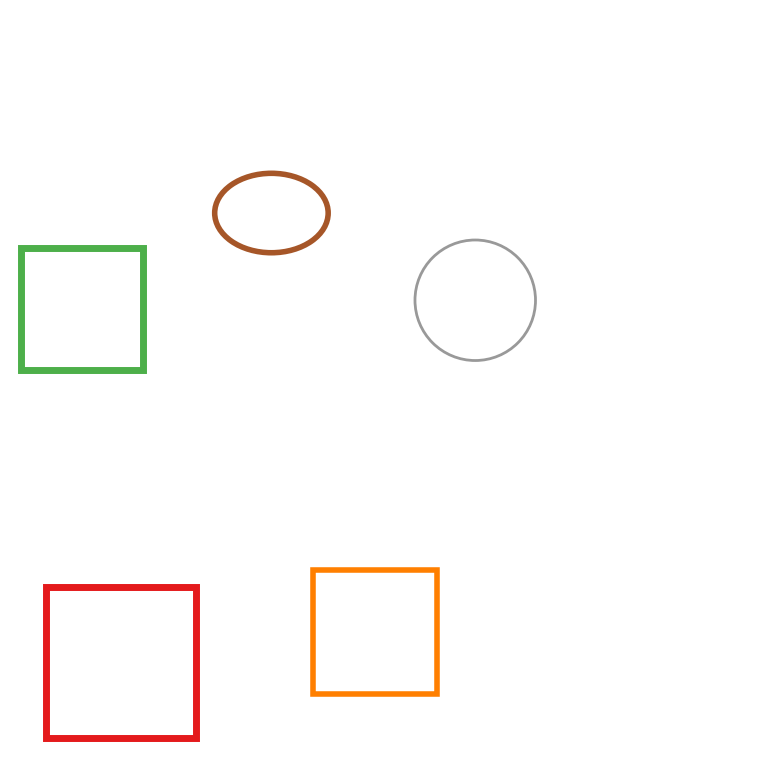[{"shape": "square", "thickness": 2.5, "radius": 0.49, "center": [0.157, 0.139]}, {"shape": "square", "thickness": 2.5, "radius": 0.4, "center": [0.106, 0.599]}, {"shape": "square", "thickness": 2, "radius": 0.4, "center": [0.487, 0.179]}, {"shape": "oval", "thickness": 2, "radius": 0.37, "center": [0.353, 0.723]}, {"shape": "circle", "thickness": 1, "radius": 0.39, "center": [0.617, 0.61]}]